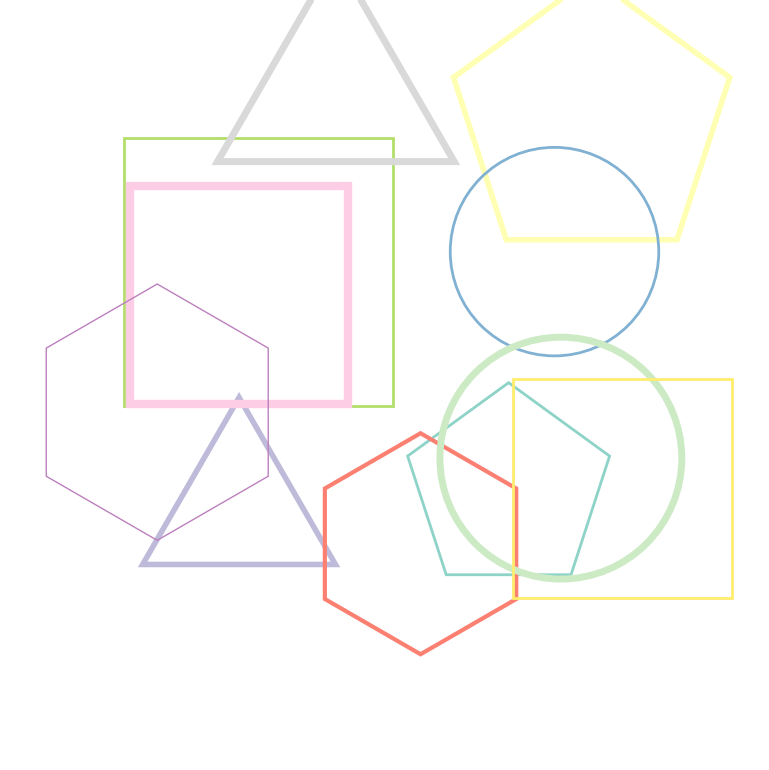[{"shape": "pentagon", "thickness": 1, "radius": 0.69, "center": [0.661, 0.365]}, {"shape": "pentagon", "thickness": 2, "radius": 0.94, "center": [0.768, 0.841]}, {"shape": "triangle", "thickness": 2, "radius": 0.72, "center": [0.31, 0.339]}, {"shape": "hexagon", "thickness": 1.5, "radius": 0.72, "center": [0.546, 0.294]}, {"shape": "circle", "thickness": 1, "radius": 0.68, "center": [0.72, 0.673]}, {"shape": "square", "thickness": 1, "radius": 0.87, "center": [0.336, 0.647]}, {"shape": "square", "thickness": 3, "radius": 0.71, "center": [0.31, 0.617]}, {"shape": "triangle", "thickness": 2.5, "radius": 0.89, "center": [0.436, 0.879]}, {"shape": "hexagon", "thickness": 0.5, "radius": 0.83, "center": [0.204, 0.465]}, {"shape": "circle", "thickness": 2.5, "radius": 0.79, "center": [0.728, 0.405]}, {"shape": "square", "thickness": 1, "radius": 0.71, "center": [0.809, 0.365]}]